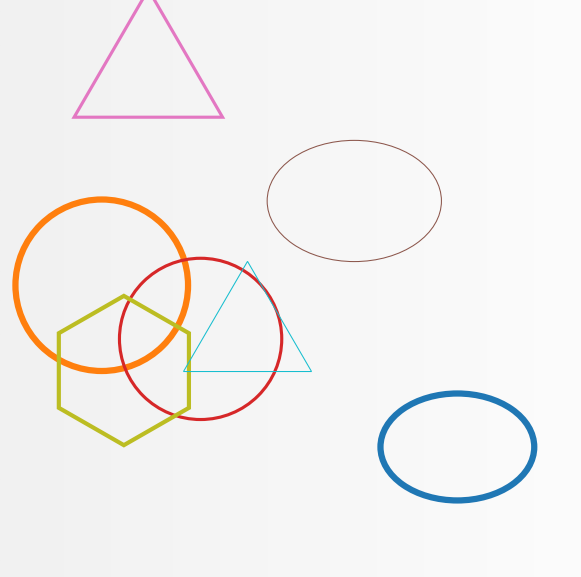[{"shape": "oval", "thickness": 3, "radius": 0.66, "center": [0.787, 0.225]}, {"shape": "circle", "thickness": 3, "radius": 0.74, "center": [0.175, 0.505]}, {"shape": "circle", "thickness": 1.5, "radius": 0.7, "center": [0.345, 0.412]}, {"shape": "oval", "thickness": 0.5, "radius": 0.75, "center": [0.61, 0.651]}, {"shape": "triangle", "thickness": 1.5, "radius": 0.74, "center": [0.255, 0.87]}, {"shape": "hexagon", "thickness": 2, "radius": 0.65, "center": [0.213, 0.358]}, {"shape": "triangle", "thickness": 0.5, "radius": 0.64, "center": [0.426, 0.419]}]